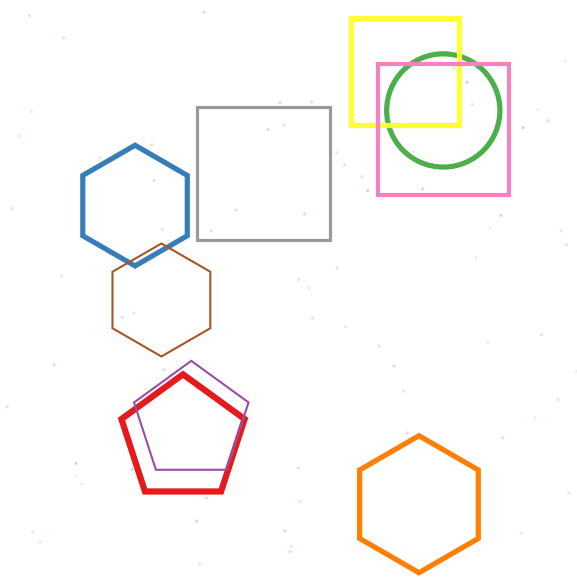[{"shape": "pentagon", "thickness": 3, "radius": 0.56, "center": [0.317, 0.239]}, {"shape": "hexagon", "thickness": 2.5, "radius": 0.52, "center": [0.234, 0.643]}, {"shape": "circle", "thickness": 2.5, "radius": 0.49, "center": [0.768, 0.808]}, {"shape": "pentagon", "thickness": 1, "radius": 0.52, "center": [0.331, 0.27]}, {"shape": "hexagon", "thickness": 2.5, "radius": 0.59, "center": [0.725, 0.126]}, {"shape": "square", "thickness": 2.5, "radius": 0.46, "center": [0.701, 0.875]}, {"shape": "hexagon", "thickness": 1, "radius": 0.49, "center": [0.279, 0.48]}, {"shape": "square", "thickness": 2, "radius": 0.57, "center": [0.768, 0.774]}, {"shape": "square", "thickness": 1.5, "radius": 0.57, "center": [0.456, 0.699]}]